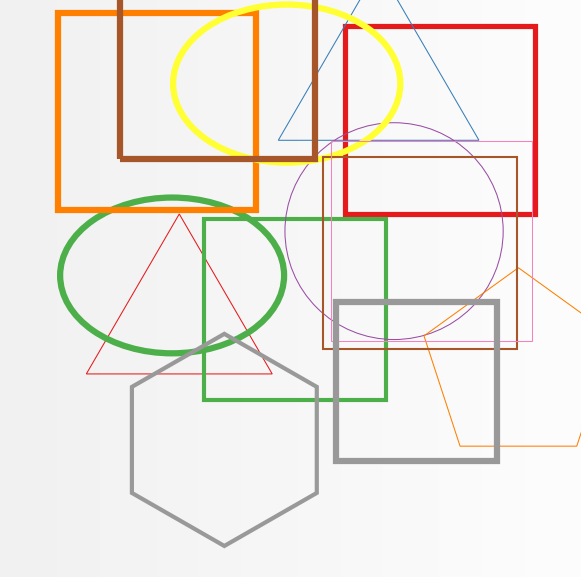[{"shape": "square", "thickness": 2.5, "radius": 0.82, "center": [0.757, 0.791]}, {"shape": "triangle", "thickness": 0.5, "radius": 0.92, "center": [0.308, 0.444]}, {"shape": "triangle", "thickness": 0.5, "radius": 1.0, "center": [0.651, 0.856]}, {"shape": "square", "thickness": 2, "radius": 0.78, "center": [0.508, 0.463]}, {"shape": "oval", "thickness": 3, "radius": 0.96, "center": [0.296, 0.522]}, {"shape": "circle", "thickness": 0.5, "radius": 0.94, "center": [0.678, 0.599]}, {"shape": "square", "thickness": 3, "radius": 0.85, "center": [0.27, 0.806]}, {"shape": "pentagon", "thickness": 0.5, "radius": 0.85, "center": [0.892, 0.365]}, {"shape": "oval", "thickness": 3, "radius": 0.98, "center": [0.493, 0.854]}, {"shape": "square", "thickness": 1, "radius": 0.83, "center": [0.722, 0.561]}, {"shape": "square", "thickness": 3, "radius": 0.84, "center": [0.375, 0.891]}, {"shape": "square", "thickness": 0.5, "radius": 0.86, "center": [0.742, 0.582]}, {"shape": "hexagon", "thickness": 2, "radius": 0.92, "center": [0.386, 0.237]}, {"shape": "square", "thickness": 3, "radius": 0.69, "center": [0.717, 0.338]}]